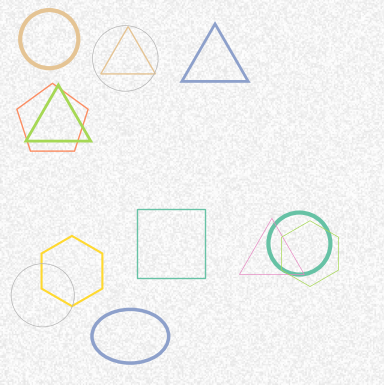[{"shape": "circle", "thickness": 3, "radius": 0.4, "center": [0.778, 0.367]}, {"shape": "square", "thickness": 1, "radius": 0.45, "center": [0.444, 0.367]}, {"shape": "pentagon", "thickness": 1, "radius": 0.49, "center": [0.136, 0.686]}, {"shape": "triangle", "thickness": 2, "radius": 0.5, "center": [0.559, 0.838]}, {"shape": "oval", "thickness": 2.5, "radius": 0.5, "center": [0.339, 0.127]}, {"shape": "triangle", "thickness": 0.5, "radius": 0.49, "center": [0.706, 0.336]}, {"shape": "hexagon", "thickness": 0.5, "radius": 0.43, "center": [0.805, 0.341]}, {"shape": "triangle", "thickness": 2, "radius": 0.49, "center": [0.151, 0.682]}, {"shape": "hexagon", "thickness": 1.5, "radius": 0.46, "center": [0.187, 0.296]}, {"shape": "triangle", "thickness": 1, "radius": 0.41, "center": [0.333, 0.849]}, {"shape": "circle", "thickness": 3, "radius": 0.38, "center": [0.128, 0.898]}, {"shape": "circle", "thickness": 0.5, "radius": 0.43, "center": [0.325, 0.848]}, {"shape": "circle", "thickness": 0.5, "radius": 0.41, "center": [0.111, 0.233]}]